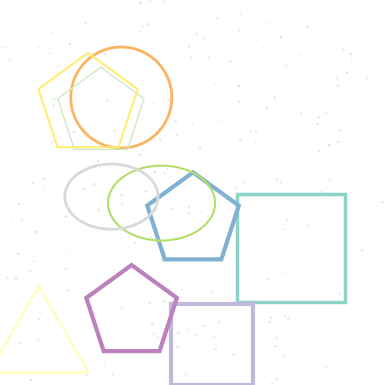[{"shape": "square", "thickness": 2.5, "radius": 0.7, "center": [0.756, 0.355]}, {"shape": "triangle", "thickness": 1.5, "radius": 0.75, "center": [0.101, 0.107]}, {"shape": "square", "thickness": 3, "radius": 0.53, "center": [0.551, 0.104]}, {"shape": "pentagon", "thickness": 3, "radius": 0.62, "center": [0.501, 0.427]}, {"shape": "circle", "thickness": 2, "radius": 0.66, "center": [0.315, 0.747]}, {"shape": "oval", "thickness": 1.5, "radius": 0.7, "center": [0.42, 0.472]}, {"shape": "oval", "thickness": 2, "radius": 0.61, "center": [0.289, 0.489]}, {"shape": "pentagon", "thickness": 3, "radius": 0.62, "center": [0.342, 0.188]}, {"shape": "pentagon", "thickness": 1, "radius": 0.59, "center": [0.262, 0.707]}, {"shape": "pentagon", "thickness": 1.5, "radius": 0.68, "center": [0.229, 0.727]}]